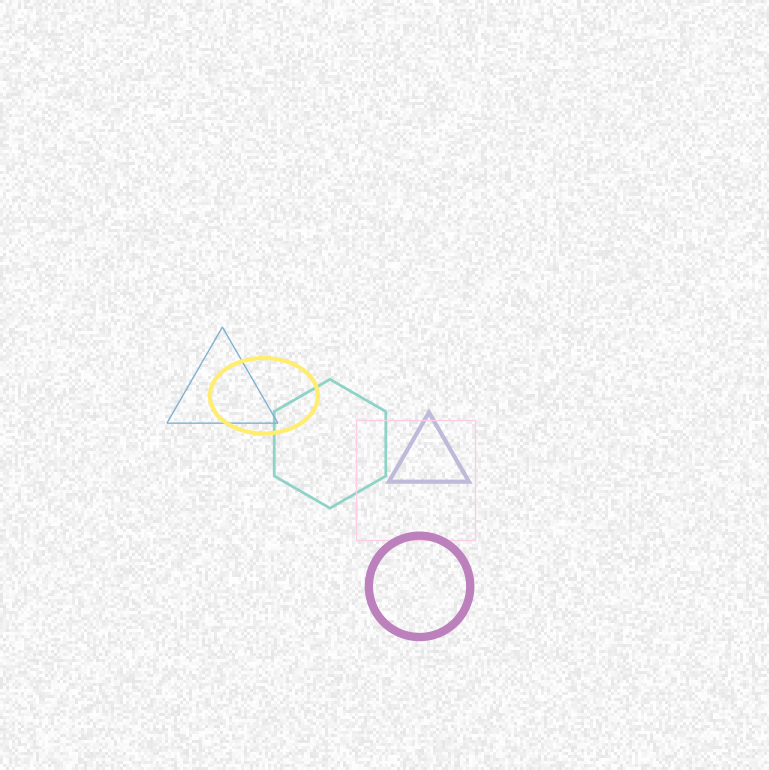[{"shape": "hexagon", "thickness": 1, "radius": 0.42, "center": [0.429, 0.424]}, {"shape": "triangle", "thickness": 1.5, "radius": 0.3, "center": [0.557, 0.404]}, {"shape": "triangle", "thickness": 0.5, "radius": 0.42, "center": [0.289, 0.492]}, {"shape": "square", "thickness": 0.5, "radius": 0.39, "center": [0.539, 0.376]}, {"shape": "circle", "thickness": 3, "radius": 0.33, "center": [0.545, 0.238]}, {"shape": "oval", "thickness": 1.5, "radius": 0.35, "center": [0.343, 0.486]}]